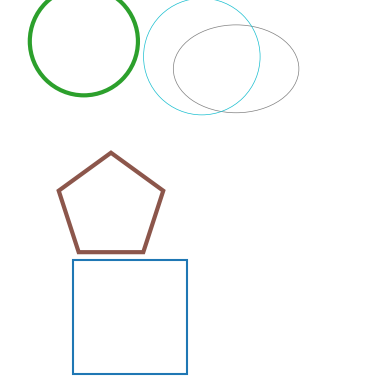[{"shape": "square", "thickness": 1.5, "radius": 0.74, "center": [0.337, 0.176]}, {"shape": "circle", "thickness": 3, "radius": 0.7, "center": [0.218, 0.893]}, {"shape": "pentagon", "thickness": 3, "radius": 0.71, "center": [0.288, 0.46]}, {"shape": "oval", "thickness": 0.5, "radius": 0.82, "center": [0.613, 0.821]}, {"shape": "circle", "thickness": 0.5, "radius": 0.76, "center": [0.524, 0.853]}]